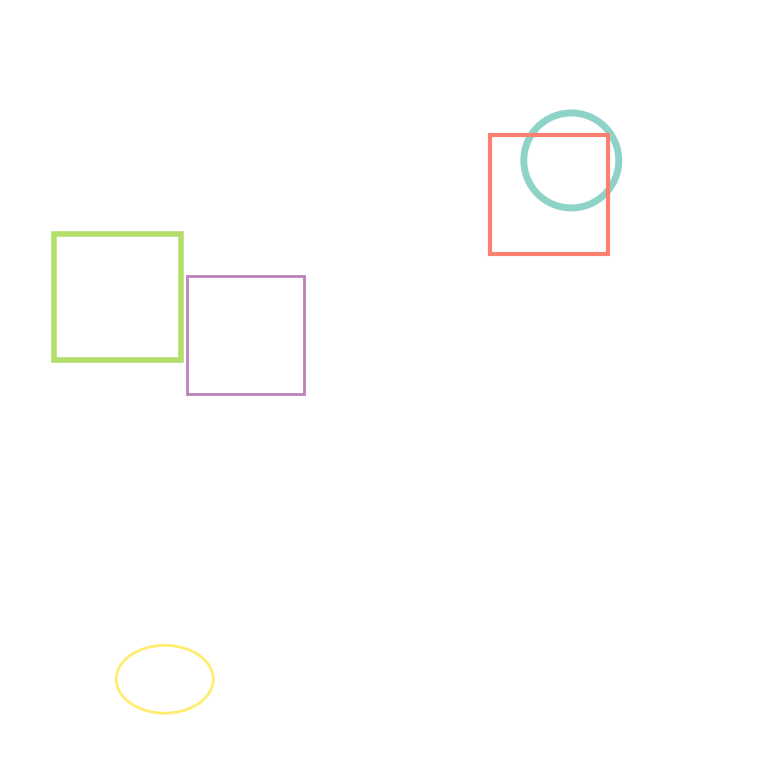[{"shape": "circle", "thickness": 2.5, "radius": 0.31, "center": [0.742, 0.792]}, {"shape": "square", "thickness": 1.5, "radius": 0.38, "center": [0.713, 0.747]}, {"shape": "square", "thickness": 2, "radius": 0.41, "center": [0.152, 0.614]}, {"shape": "square", "thickness": 1, "radius": 0.38, "center": [0.319, 0.565]}, {"shape": "oval", "thickness": 1, "radius": 0.31, "center": [0.214, 0.118]}]